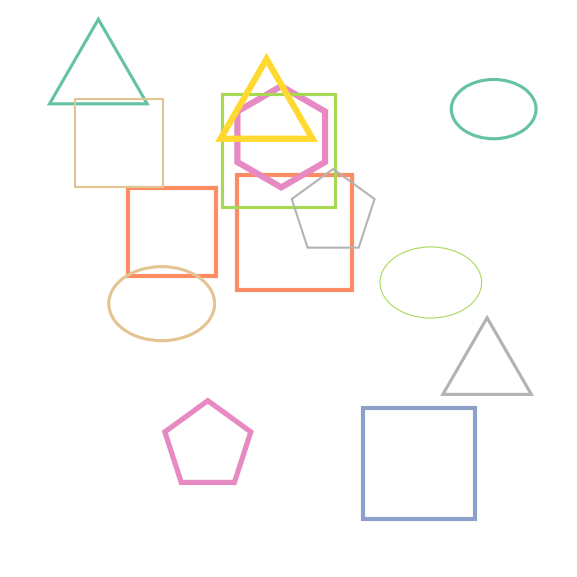[{"shape": "triangle", "thickness": 1.5, "radius": 0.49, "center": [0.17, 0.868]}, {"shape": "oval", "thickness": 1.5, "radius": 0.37, "center": [0.855, 0.81]}, {"shape": "square", "thickness": 2, "radius": 0.38, "center": [0.298, 0.597]}, {"shape": "square", "thickness": 2, "radius": 0.5, "center": [0.51, 0.597]}, {"shape": "square", "thickness": 2, "radius": 0.48, "center": [0.725, 0.196]}, {"shape": "hexagon", "thickness": 3, "radius": 0.44, "center": [0.487, 0.762]}, {"shape": "pentagon", "thickness": 2.5, "radius": 0.39, "center": [0.36, 0.227]}, {"shape": "square", "thickness": 1.5, "radius": 0.49, "center": [0.483, 0.739]}, {"shape": "oval", "thickness": 0.5, "radius": 0.44, "center": [0.746, 0.51]}, {"shape": "triangle", "thickness": 3, "radius": 0.46, "center": [0.462, 0.805]}, {"shape": "square", "thickness": 1, "radius": 0.38, "center": [0.207, 0.751]}, {"shape": "oval", "thickness": 1.5, "radius": 0.46, "center": [0.28, 0.473]}, {"shape": "pentagon", "thickness": 1, "radius": 0.38, "center": [0.577, 0.631]}, {"shape": "triangle", "thickness": 1.5, "radius": 0.44, "center": [0.843, 0.36]}]